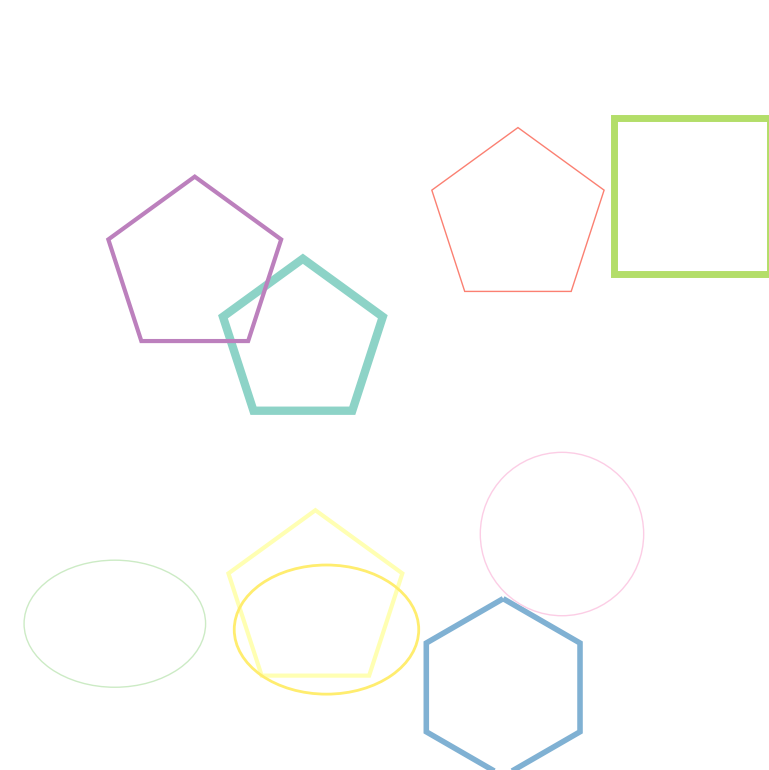[{"shape": "pentagon", "thickness": 3, "radius": 0.55, "center": [0.393, 0.555]}, {"shape": "pentagon", "thickness": 1.5, "radius": 0.59, "center": [0.41, 0.219]}, {"shape": "pentagon", "thickness": 0.5, "radius": 0.59, "center": [0.673, 0.717]}, {"shape": "hexagon", "thickness": 2, "radius": 0.58, "center": [0.653, 0.107]}, {"shape": "square", "thickness": 2.5, "radius": 0.51, "center": [0.898, 0.746]}, {"shape": "circle", "thickness": 0.5, "radius": 0.53, "center": [0.73, 0.306]}, {"shape": "pentagon", "thickness": 1.5, "radius": 0.59, "center": [0.253, 0.653]}, {"shape": "oval", "thickness": 0.5, "radius": 0.59, "center": [0.149, 0.19]}, {"shape": "oval", "thickness": 1, "radius": 0.6, "center": [0.424, 0.182]}]